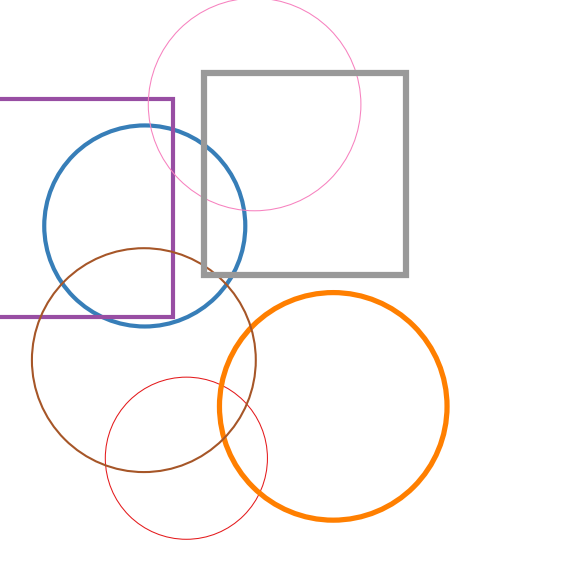[{"shape": "circle", "thickness": 0.5, "radius": 0.7, "center": [0.323, 0.206]}, {"shape": "circle", "thickness": 2, "radius": 0.87, "center": [0.251, 0.608]}, {"shape": "square", "thickness": 2, "radius": 0.95, "center": [0.111, 0.639]}, {"shape": "circle", "thickness": 2.5, "radius": 0.99, "center": [0.577, 0.295]}, {"shape": "circle", "thickness": 1, "radius": 0.97, "center": [0.249, 0.376]}, {"shape": "circle", "thickness": 0.5, "radius": 0.92, "center": [0.441, 0.818]}, {"shape": "square", "thickness": 3, "radius": 0.87, "center": [0.528, 0.698]}]